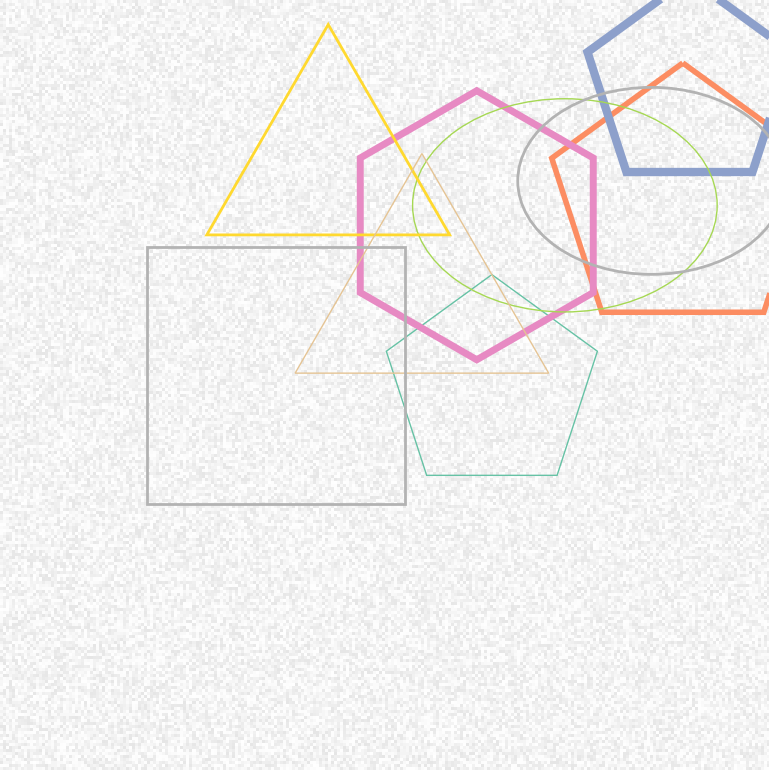[{"shape": "pentagon", "thickness": 0.5, "radius": 0.72, "center": [0.639, 0.499]}, {"shape": "pentagon", "thickness": 2, "radius": 0.89, "center": [0.887, 0.739]}, {"shape": "pentagon", "thickness": 3, "radius": 0.7, "center": [0.895, 0.889]}, {"shape": "hexagon", "thickness": 2.5, "radius": 0.87, "center": [0.619, 0.707]}, {"shape": "oval", "thickness": 0.5, "radius": 0.99, "center": [0.734, 0.733]}, {"shape": "triangle", "thickness": 1, "radius": 0.91, "center": [0.426, 0.786]}, {"shape": "triangle", "thickness": 0.5, "radius": 0.95, "center": [0.548, 0.61]}, {"shape": "oval", "thickness": 1, "radius": 0.87, "center": [0.846, 0.765]}, {"shape": "square", "thickness": 1, "radius": 0.84, "center": [0.359, 0.512]}]